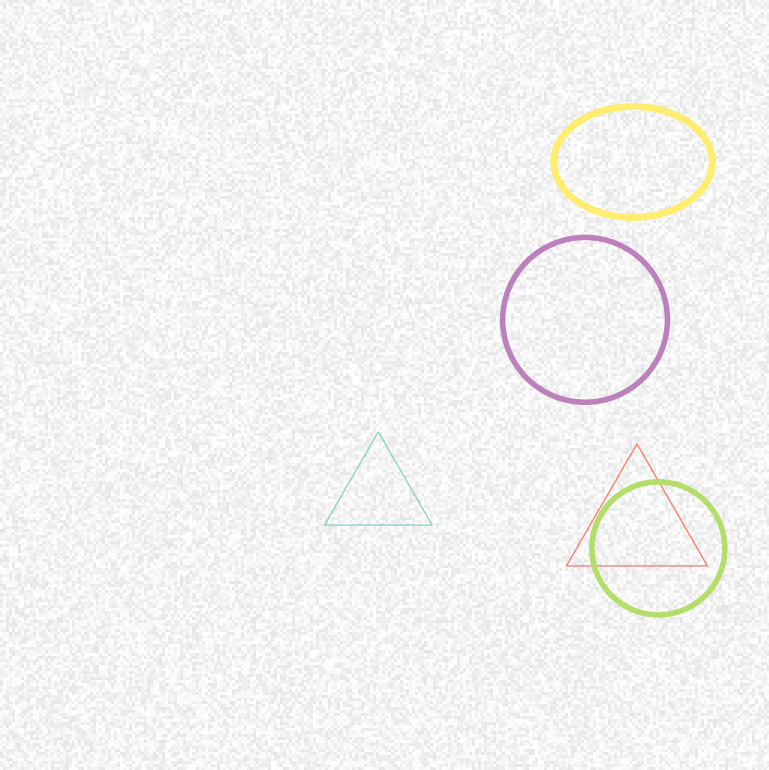[{"shape": "triangle", "thickness": 0.5, "radius": 0.4, "center": [0.491, 0.358]}, {"shape": "triangle", "thickness": 0.5, "radius": 0.53, "center": [0.827, 0.318]}, {"shape": "circle", "thickness": 2, "radius": 0.43, "center": [0.855, 0.288]}, {"shape": "circle", "thickness": 2, "radius": 0.54, "center": [0.76, 0.585]}, {"shape": "oval", "thickness": 2.5, "radius": 0.51, "center": [0.822, 0.79]}]